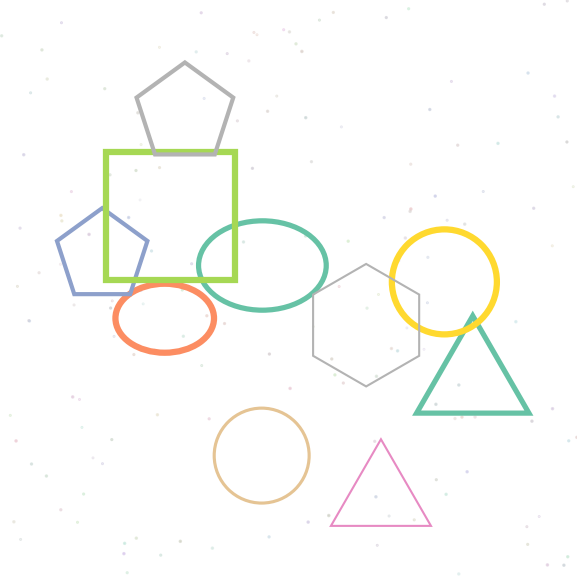[{"shape": "triangle", "thickness": 2.5, "radius": 0.56, "center": [0.819, 0.34]}, {"shape": "oval", "thickness": 2.5, "radius": 0.55, "center": [0.454, 0.539]}, {"shape": "oval", "thickness": 3, "radius": 0.43, "center": [0.285, 0.448]}, {"shape": "pentagon", "thickness": 2, "radius": 0.41, "center": [0.177, 0.556]}, {"shape": "triangle", "thickness": 1, "radius": 0.5, "center": [0.66, 0.139]}, {"shape": "square", "thickness": 3, "radius": 0.56, "center": [0.295, 0.625]}, {"shape": "circle", "thickness": 3, "radius": 0.45, "center": [0.769, 0.511]}, {"shape": "circle", "thickness": 1.5, "radius": 0.41, "center": [0.453, 0.21]}, {"shape": "pentagon", "thickness": 2, "radius": 0.44, "center": [0.32, 0.803]}, {"shape": "hexagon", "thickness": 1, "radius": 0.53, "center": [0.634, 0.436]}]